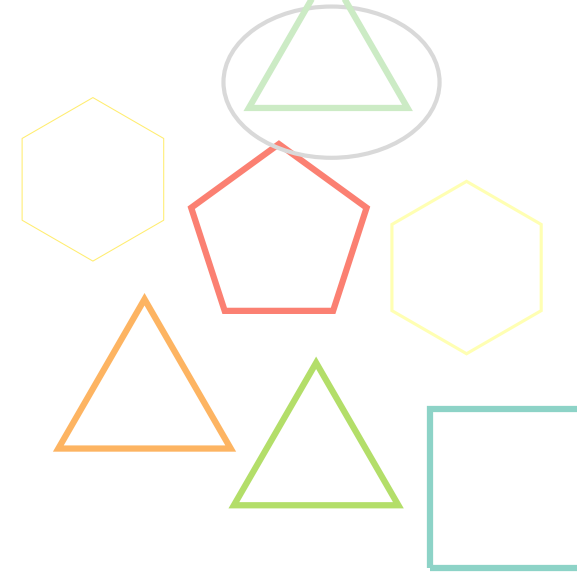[{"shape": "square", "thickness": 3, "radius": 0.69, "center": [0.883, 0.153]}, {"shape": "hexagon", "thickness": 1.5, "radius": 0.75, "center": [0.808, 0.536]}, {"shape": "pentagon", "thickness": 3, "radius": 0.8, "center": [0.483, 0.59]}, {"shape": "triangle", "thickness": 3, "radius": 0.86, "center": [0.25, 0.309]}, {"shape": "triangle", "thickness": 3, "radius": 0.82, "center": [0.547, 0.206]}, {"shape": "oval", "thickness": 2, "radius": 0.94, "center": [0.574, 0.857]}, {"shape": "triangle", "thickness": 3, "radius": 0.79, "center": [0.568, 0.891]}, {"shape": "hexagon", "thickness": 0.5, "radius": 0.71, "center": [0.161, 0.689]}]